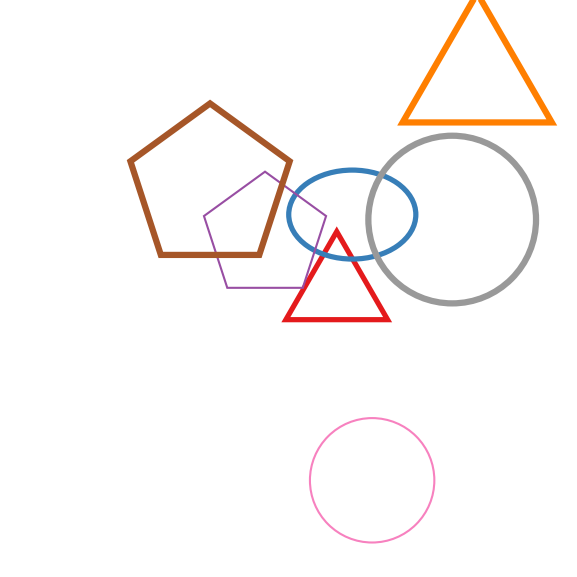[{"shape": "triangle", "thickness": 2.5, "radius": 0.51, "center": [0.583, 0.496]}, {"shape": "oval", "thickness": 2.5, "radius": 0.55, "center": [0.61, 0.628]}, {"shape": "pentagon", "thickness": 1, "radius": 0.56, "center": [0.459, 0.591]}, {"shape": "triangle", "thickness": 3, "radius": 0.75, "center": [0.826, 0.862]}, {"shape": "pentagon", "thickness": 3, "radius": 0.72, "center": [0.364, 0.675]}, {"shape": "circle", "thickness": 1, "radius": 0.54, "center": [0.644, 0.167]}, {"shape": "circle", "thickness": 3, "radius": 0.73, "center": [0.783, 0.619]}]